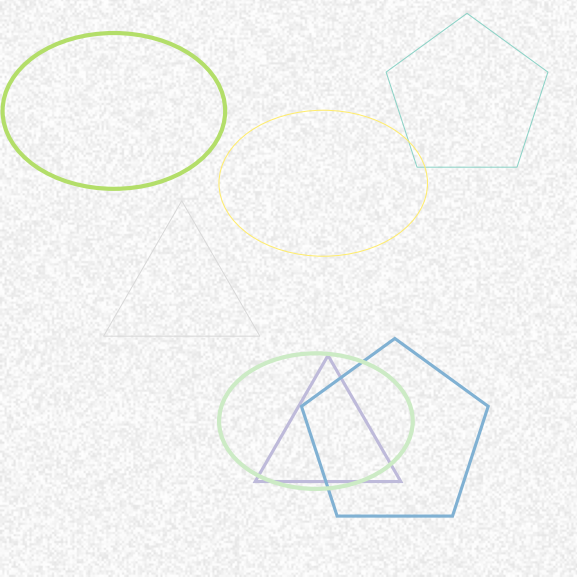[{"shape": "pentagon", "thickness": 0.5, "radius": 0.74, "center": [0.809, 0.829]}, {"shape": "triangle", "thickness": 1.5, "radius": 0.73, "center": [0.568, 0.238]}, {"shape": "pentagon", "thickness": 1.5, "radius": 0.85, "center": [0.684, 0.243]}, {"shape": "oval", "thickness": 2, "radius": 0.96, "center": [0.197, 0.807]}, {"shape": "triangle", "thickness": 0.5, "radius": 0.78, "center": [0.315, 0.495]}, {"shape": "oval", "thickness": 2, "radius": 0.84, "center": [0.547, 0.27]}, {"shape": "oval", "thickness": 0.5, "radius": 0.9, "center": [0.56, 0.682]}]